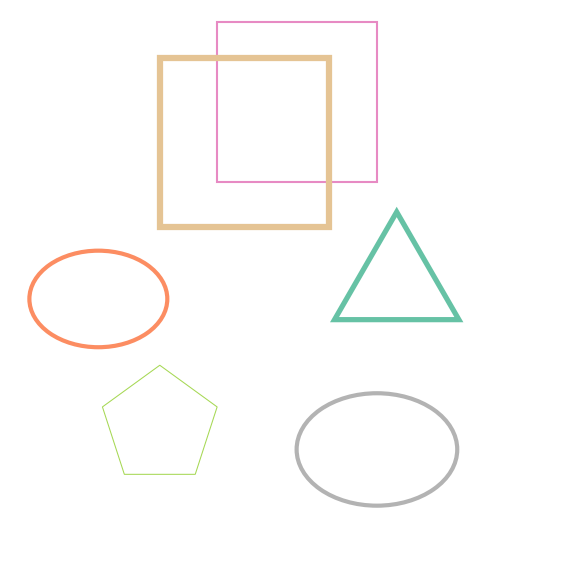[{"shape": "triangle", "thickness": 2.5, "radius": 0.62, "center": [0.687, 0.508]}, {"shape": "oval", "thickness": 2, "radius": 0.6, "center": [0.17, 0.481]}, {"shape": "square", "thickness": 1, "radius": 0.7, "center": [0.514, 0.822]}, {"shape": "pentagon", "thickness": 0.5, "radius": 0.52, "center": [0.277, 0.262]}, {"shape": "square", "thickness": 3, "radius": 0.73, "center": [0.424, 0.753]}, {"shape": "oval", "thickness": 2, "radius": 0.7, "center": [0.653, 0.221]}]